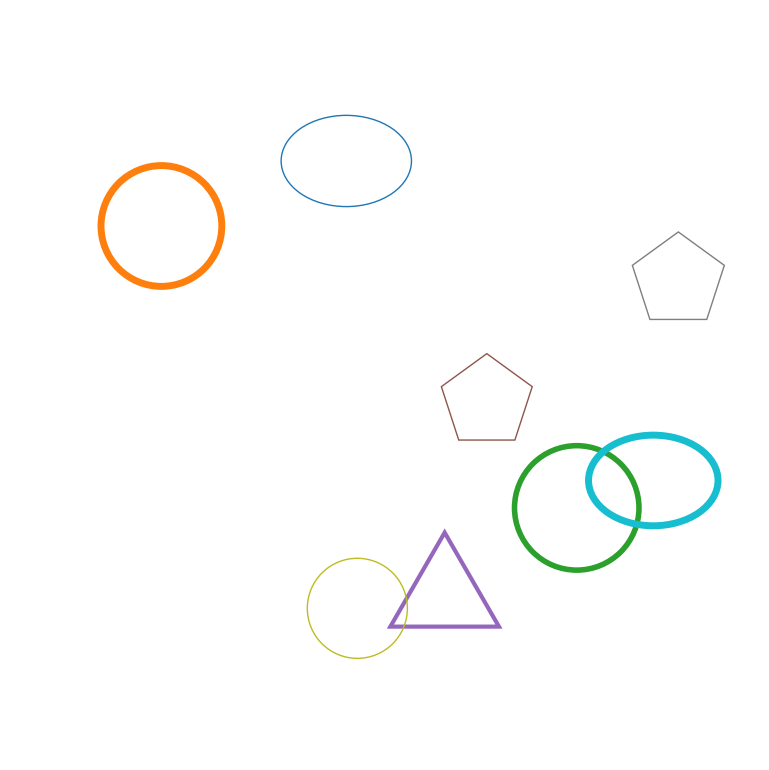[{"shape": "oval", "thickness": 0.5, "radius": 0.42, "center": [0.45, 0.791]}, {"shape": "circle", "thickness": 2.5, "radius": 0.39, "center": [0.21, 0.707]}, {"shape": "circle", "thickness": 2, "radius": 0.4, "center": [0.749, 0.34]}, {"shape": "triangle", "thickness": 1.5, "radius": 0.41, "center": [0.577, 0.227]}, {"shape": "pentagon", "thickness": 0.5, "radius": 0.31, "center": [0.632, 0.479]}, {"shape": "pentagon", "thickness": 0.5, "radius": 0.31, "center": [0.881, 0.636]}, {"shape": "circle", "thickness": 0.5, "radius": 0.32, "center": [0.464, 0.21]}, {"shape": "oval", "thickness": 2.5, "radius": 0.42, "center": [0.848, 0.376]}]